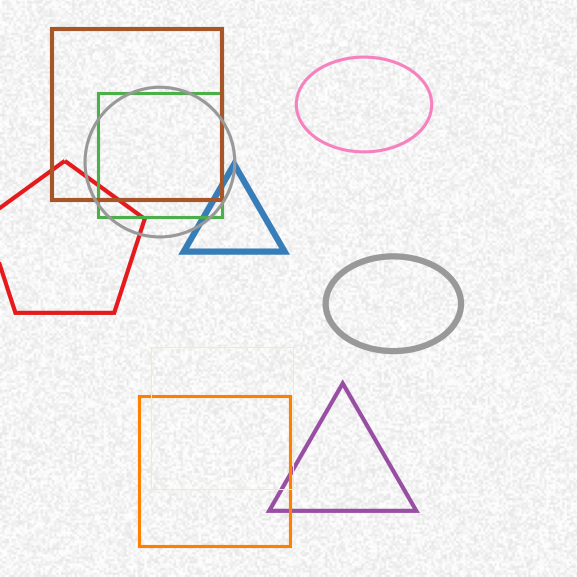[{"shape": "pentagon", "thickness": 2, "radius": 0.73, "center": [0.112, 0.575]}, {"shape": "triangle", "thickness": 3, "radius": 0.5, "center": [0.405, 0.614]}, {"shape": "square", "thickness": 1.5, "radius": 0.54, "center": [0.277, 0.731]}, {"shape": "triangle", "thickness": 2, "radius": 0.74, "center": [0.593, 0.188]}, {"shape": "square", "thickness": 1.5, "radius": 0.65, "center": [0.372, 0.184]}, {"shape": "square", "thickness": 0.5, "radius": 0.61, "center": [0.384, 0.276]}, {"shape": "square", "thickness": 2, "radius": 0.74, "center": [0.237, 0.801]}, {"shape": "oval", "thickness": 1.5, "radius": 0.59, "center": [0.63, 0.818]}, {"shape": "circle", "thickness": 1.5, "radius": 0.65, "center": [0.277, 0.718]}, {"shape": "oval", "thickness": 3, "radius": 0.59, "center": [0.681, 0.473]}]